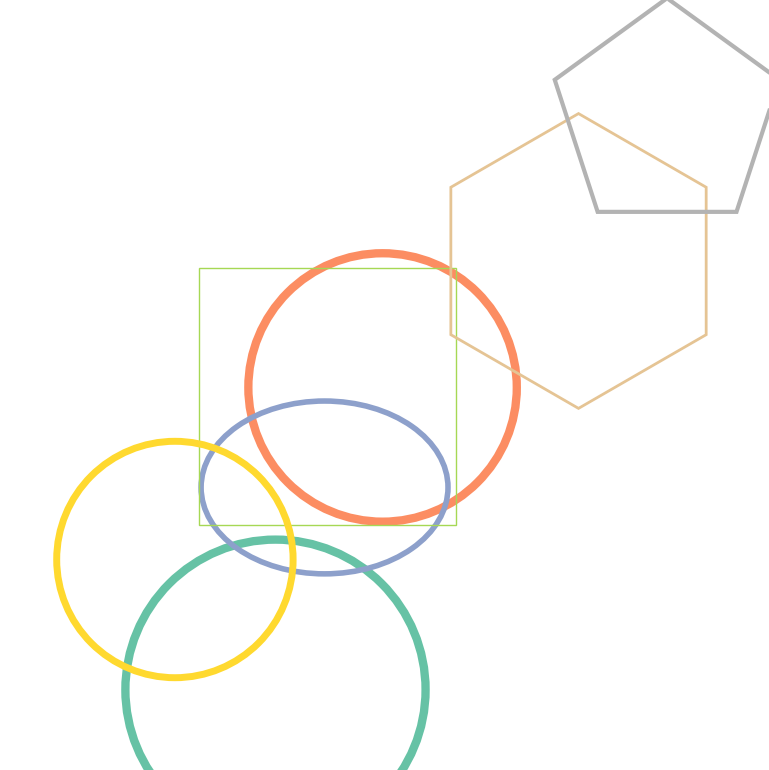[{"shape": "circle", "thickness": 3, "radius": 0.97, "center": [0.358, 0.104]}, {"shape": "circle", "thickness": 3, "radius": 0.87, "center": [0.497, 0.497]}, {"shape": "oval", "thickness": 2, "radius": 0.8, "center": [0.421, 0.367]}, {"shape": "square", "thickness": 0.5, "radius": 0.84, "center": [0.425, 0.485]}, {"shape": "circle", "thickness": 2.5, "radius": 0.77, "center": [0.227, 0.273]}, {"shape": "hexagon", "thickness": 1, "radius": 0.96, "center": [0.751, 0.661]}, {"shape": "pentagon", "thickness": 1.5, "radius": 0.77, "center": [0.866, 0.849]}]